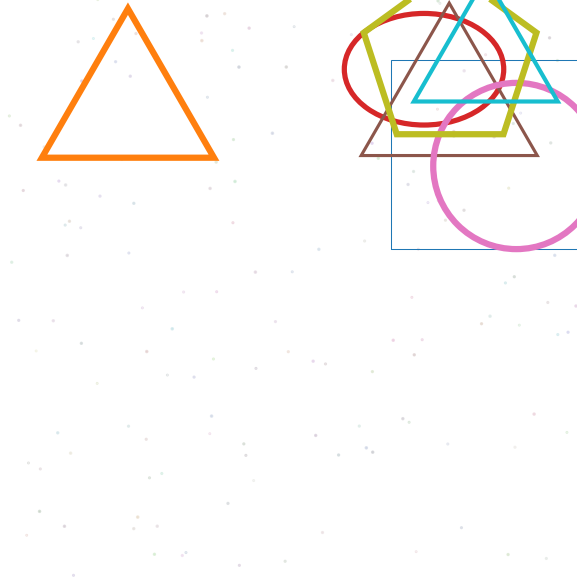[{"shape": "square", "thickness": 0.5, "radius": 0.82, "center": [0.84, 0.732]}, {"shape": "triangle", "thickness": 3, "radius": 0.86, "center": [0.222, 0.812]}, {"shape": "oval", "thickness": 2.5, "radius": 0.69, "center": [0.734, 0.879]}, {"shape": "triangle", "thickness": 1.5, "radius": 0.88, "center": [0.778, 0.818]}, {"shape": "circle", "thickness": 3, "radius": 0.72, "center": [0.894, 0.712]}, {"shape": "pentagon", "thickness": 3, "radius": 0.79, "center": [0.779, 0.894]}, {"shape": "triangle", "thickness": 2, "radius": 0.72, "center": [0.841, 0.895]}]